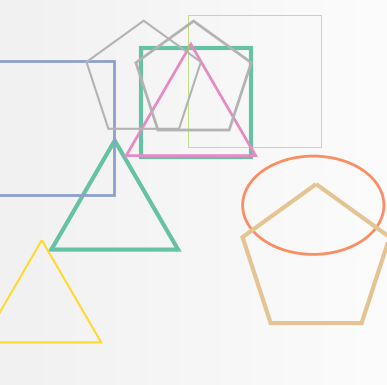[{"shape": "square", "thickness": 3, "radius": 0.71, "center": [0.506, 0.733]}, {"shape": "triangle", "thickness": 3, "radius": 0.94, "center": [0.296, 0.446]}, {"shape": "oval", "thickness": 2, "radius": 0.91, "center": [0.808, 0.467]}, {"shape": "square", "thickness": 2, "radius": 0.87, "center": [0.121, 0.669]}, {"shape": "triangle", "thickness": 2, "radius": 0.96, "center": [0.493, 0.692]}, {"shape": "square", "thickness": 0.5, "radius": 0.85, "center": [0.657, 0.789]}, {"shape": "triangle", "thickness": 1.5, "radius": 0.89, "center": [0.108, 0.199]}, {"shape": "pentagon", "thickness": 3, "radius": 1.0, "center": [0.816, 0.322]}, {"shape": "pentagon", "thickness": 1.5, "radius": 0.78, "center": [0.371, 0.791]}, {"shape": "pentagon", "thickness": 2, "radius": 0.78, "center": [0.5, 0.789]}]